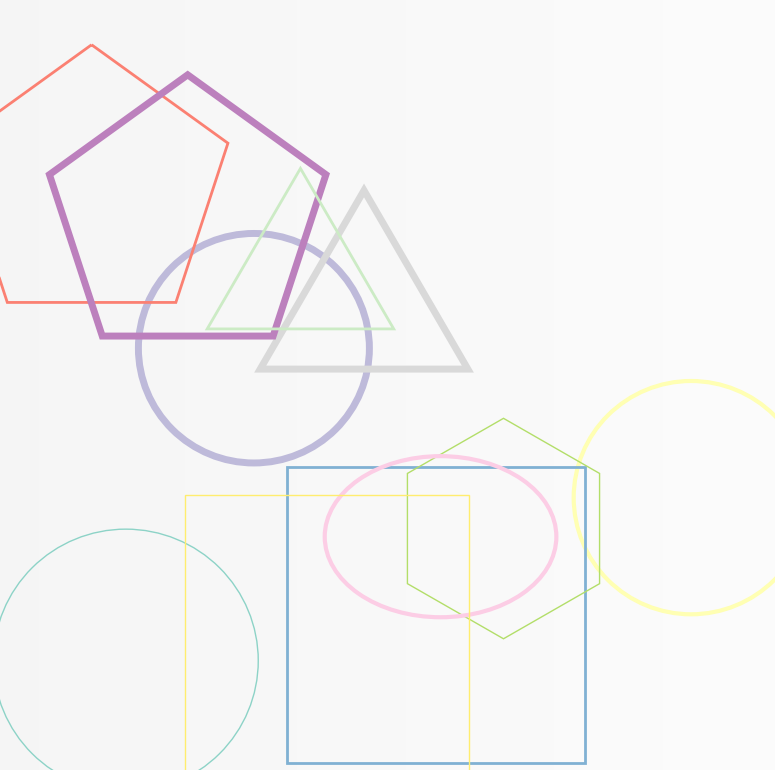[{"shape": "circle", "thickness": 0.5, "radius": 0.85, "center": [0.162, 0.142]}, {"shape": "circle", "thickness": 1.5, "radius": 0.76, "center": [0.892, 0.354]}, {"shape": "circle", "thickness": 2.5, "radius": 0.75, "center": [0.328, 0.548]}, {"shape": "pentagon", "thickness": 1, "radius": 0.92, "center": [0.118, 0.757]}, {"shape": "square", "thickness": 1, "radius": 0.96, "center": [0.563, 0.201]}, {"shape": "hexagon", "thickness": 0.5, "radius": 0.72, "center": [0.65, 0.314]}, {"shape": "oval", "thickness": 1.5, "radius": 0.75, "center": [0.568, 0.303]}, {"shape": "triangle", "thickness": 2.5, "radius": 0.77, "center": [0.47, 0.598]}, {"shape": "pentagon", "thickness": 2.5, "radius": 0.94, "center": [0.242, 0.715]}, {"shape": "triangle", "thickness": 1, "radius": 0.69, "center": [0.388, 0.642]}, {"shape": "square", "thickness": 0.5, "radius": 0.92, "center": [0.422, 0.174]}]